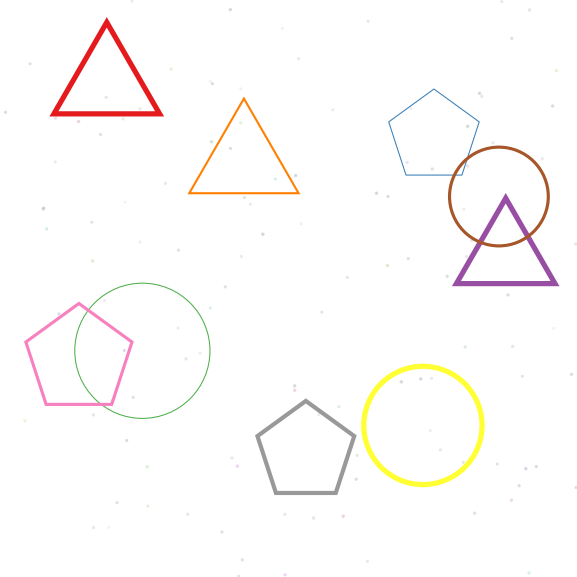[{"shape": "triangle", "thickness": 2.5, "radius": 0.53, "center": [0.185, 0.855]}, {"shape": "pentagon", "thickness": 0.5, "radius": 0.41, "center": [0.751, 0.763]}, {"shape": "circle", "thickness": 0.5, "radius": 0.59, "center": [0.247, 0.392]}, {"shape": "triangle", "thickness": 2.5, "radius": 0.49, "center": [0.876, 0.557]}, {"shape": "triangle", "thickness": 1, "radius": 0.55, "center": [0.422, 0.719]}, {"shape": "circle", "thickness": 2.5, "radius": 0.51, "center": [0.732, 0.262]}, {"shape": "circle", "thickness": 1.5, "radius": 0.43, "center": [0.864, 0.659]}, {"shape": "pentagon", "thickness": 1.5, "radius": 0.48, "center": [0.137, 0.377]}, {"shape": "pentagon", "thickness": 2, "radius": 0.44, "center": [0.53, 0.217]}]